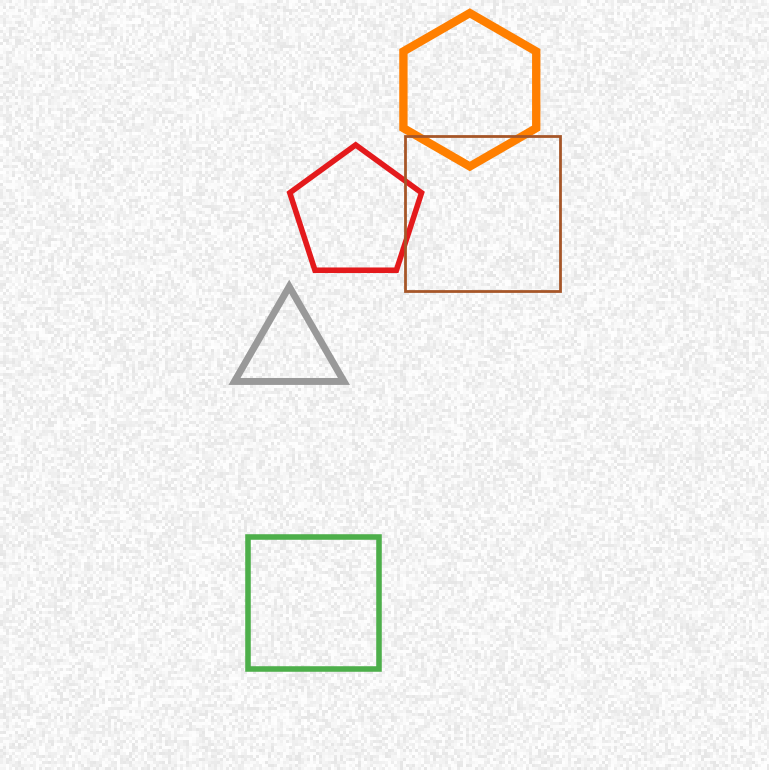[{"shape": "pentagon", "thickness": 2, "radius": 0.45, "center": [0.462, 0.722]}, {"shape": "square", "thickness": 2, "radius": 0.43, "center": [0.407, 0.217]}, {"shape": "hexagon", "thickness": 3, "radius": 0.5, "center": [0.61, 0.883]}, {"shape": "square", "thickness": 1, "radius": 0.5, "center": [0.627, 0.723]}, {"shape": "triangle", "thickness": 2.5, "radius": 0.41, "center": [0.376, 0.546]}]